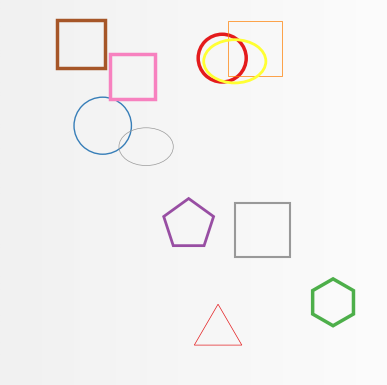[{"shape": "triangle", "thickness": 0.5, "radius": 0.35, "center": [0.563, 0.139]}, {"shape": "circle", "thickness": 2.5, "radius": 0.31, "center": [0.573, 0.849]}, {"shape": "circle", "thickness": 1, "radius": 0.37, "center": [0.265, 0.674]}, {"shape": "hexagon", "thickness": 2.5, "radius": 0.3, "center": [0.86, 0.215]}, {"shape": "pentagon", "thickness": 2, "radius": 0.34, "center": [0.487, 0.417]}, {"shape": "square", "thickness": 0.5, "radius": 0.35, "center": [0.658, 0.874]}, {"shape": "oval", "thickness": 2, "radius": 0.4, "center": [0.606, 0.841]}, {"shape": "square", "thickness": 2.5, "radius": 0.31, "center": [0.21, 0.886]}, {"shape": "square", "thickness": 2.5, "radius": 0.29, "center": [0.341, 0.801]}, {"shape": "oval", "thickness": 0.5, "radius": 0.35, "center": [0.377, 0.619]}, {"shape": "square", "thickness": 1.5, "radius": 0.35, "center": [0.676, 0.403]}]